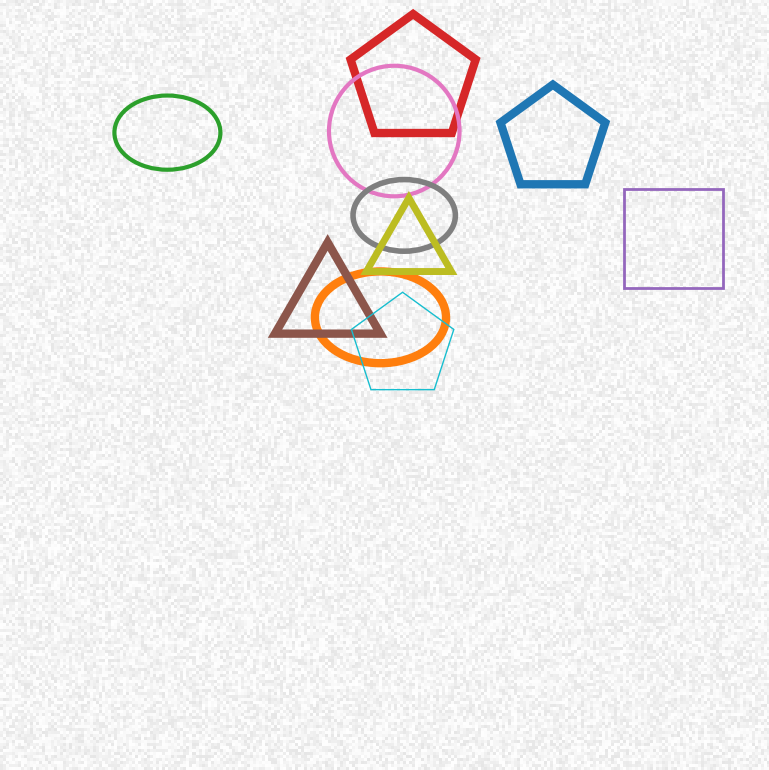[{"shape": "pentagon", "thickness": 3, "radius": 0.36, "center": [0.718, 0.819]}, {"shape": "oval", "thickness": 3, "radius": 0.43, "center": [0.494, 0.588]}, {"shape": "oval", "thickness": 1.5, "radius": 0.34, "center": [0.217, 0.828]}, {"shape": "pentagon", "thickness": 3, "radius": 0.43, "center": [0.537, 0.896]}, {"shape": "square", "thickness": 1, "radius": 0.32, "center": [0.875, 0.69]}, {"shape": "triangle", "thickness": 3, "radius": 0.39, "center": [0.426, 0.606]}, {"shape": "circle", "thickness": 1.5, "radius": 0.42, "center": [0.512, 0.83]}, {"shape": "oval", "thickness": 2, "radius": 0.33, "center": [0.525, 0.72]}, {"shape": "triangle", "thickness": 2.5, "radius": 0.32, "center": [0.531, 0.679]}, {"shape": "pentagon", "thickness": 0.5, "radius": 0.35, "center": [0.523, 0.551]}]